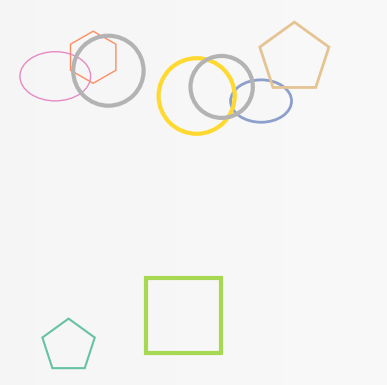[{"shape": "pentagon", "thickness": 1.5, "radius": 0.36, "center": [0.177, 0.101]}, {"shape": "hexagon", "thickness": 1, "radius": 0.34, "center": [0.24, 0.851]}, {"shape": "oval", "thickness": 2, "radius": 0.39, "center": [0.674, 0.738]}, {"shape": "oval", "thickness": 1, "radius": 0.46, "center": [0.143, 0.802]}, {"shape": "square", "thickness": 3, "radius": 0.49, "center": [0.473, 0.181]}, {"shape": "circle", "thickness": 3, "radius": 0.49, "center": [0.507, 0.751]}, {"shape": "pentagon", "thickness": 2, "radius": 0.47, "center": [0.76, 0.849]}, {"shape": "circle", "thickness": 3, "radius": 0.4, "center": [0.572, 0.774]}, {"shape": "circle", "thickness": 3, "radius": 0.45, "center": [0.28, 0.816]}]